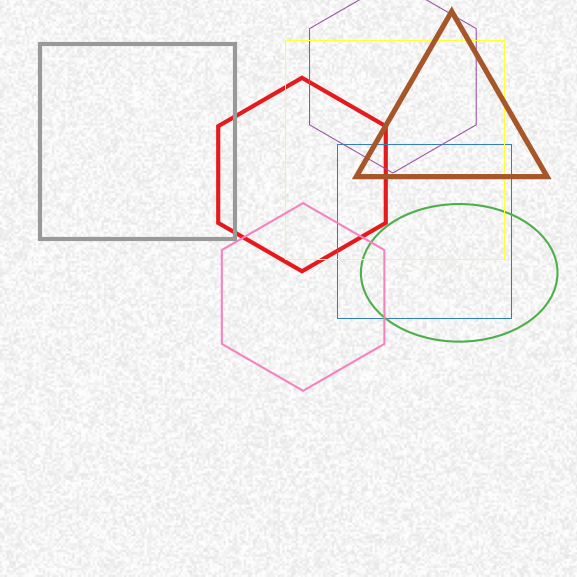[{"shape": "hexagon", "thickness": 2, "radius": 0.84, "center": [0.523, 0.697]}, {"shape": "square", "thickness": 0.5, "radius": 0.75, "center": [0.734, 0.599]}, {"shape": "oval", "thickness": 1, "radius": 0.85, "center": [0.795, 0.527]}, {"shape": "hexagon", "thickness": 0.5, "radius": 0.83, "center": [0.68, 0.866]}, {"shape": "square", "thickness": 0.5, "radius": 0.95, "center": [0.683, 0.74]}, {"shape": "triangle", "thickness": 2.5, "radius": 0.95, "center": [0.782, 0.789]}, {"shape": "hexagon", "thickness": 1, "radius": 0.81, "center": [0.525, 0.485]}, {"shape": "square", "thickness": 2, "radius": 0.84, "center": [0.238, 0.754]}]